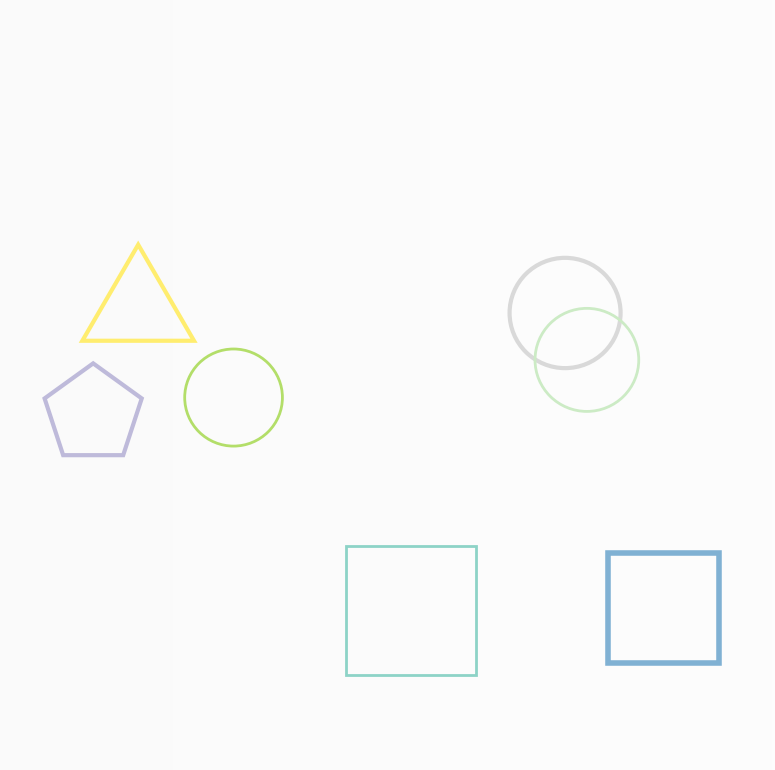[{"shape": "square", "thickness": 1, "radius": 0.42, "center": [0.53, 0.207]}, {"shape": "pentagon", "thickness": 1.5, "radius": 0.33, "center": [0.12, 0.462]}, {"shape": "square", "thickness": 2, "radius": 0.36, "center": [0.856, 0.21]}, {"shape": "circle", "thickness": 1, "radius": 0.32, "center": [0.301, 0.484]}, {"shape": "circle", "thickness": 1.5, "radius": 0.36, "center": [0.729, 0.594]}, {"shape": "circle", "thickness": 1, "radius": 0.33, "center": [0.757, 0.533]}, {"shape": "triangle", "thickness": 1.5, "radius": 0.42, "center": [0.178, 0.599]}]